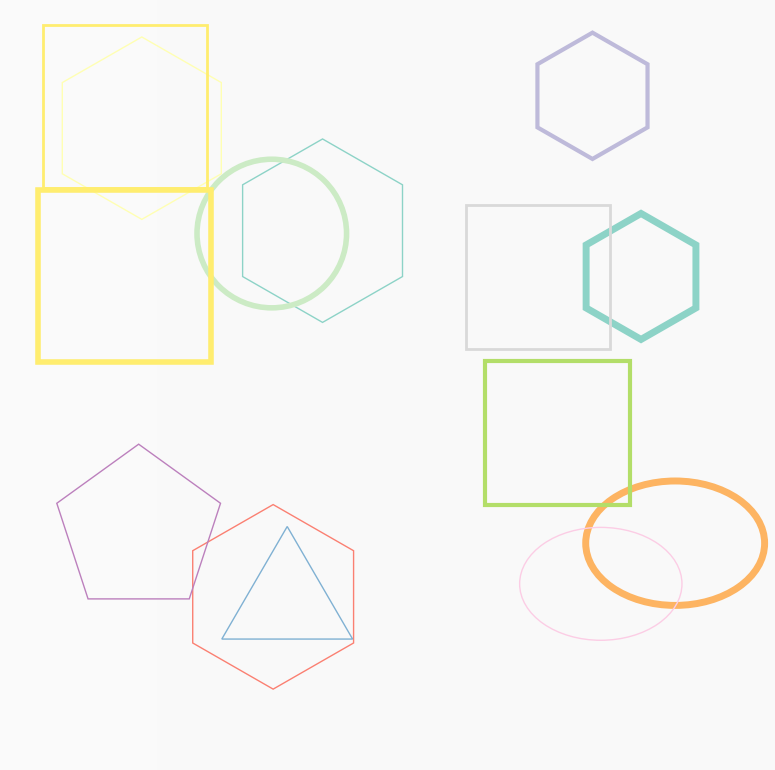[{"shape": "hexagon", "thickness": 2.5, "radius": 0.41, "center": [0.827, 0.641]}, {"shape": "hexagon", "thickness": 0.5, "radius": 0.6, "center": [0.416, 0.7]}, {"shape": "hexagon", "thickness": 0.5, "radius": 0.59, "center": [0.183, 0.834]}, {"shape": "hexagon", "thickness": 1.5, "radius": 0.41, "center": [0.764, 0.876]}, {"shape": "hexagon", "thickness": 0.5, "radius": 0.6, "center": [0.352, 0.225]}, {"shape": "triangle", "thickness": 0.5, "radius": 0.49, "center": [0.371, 0.219]}, {"shape": "oval", "thickness": 2.5, "radius": 0.58, "center": [0.871, 0.295]}, {"shape": "square", "thickness": 1.5, "radius": 0.47, "center": [0.719, 0.437]}, {"shape": "oval", "thickness": 0.5, "radius": 0.52, "center": [0.775, 0.242]}, {"shape": "square", "thickness": 1, "radius": 0.47, "center": [0.694, 0.64]}, {"shape": "pentagon", "thickness": 0.5, "radius": 0.56, "center": [0.179, 0.312]}, {"shape": "circle", "thickness": 2, "radius": 0.48, "center": [0.351, 0.697]}, {"shape": "square", "thickness": 2, "radius": 0.56, "center": [0.161, 0.642]}, {"shape": "square", "thickness": 1, "radius": 0.53, "center": [0.162, 0.862]}]